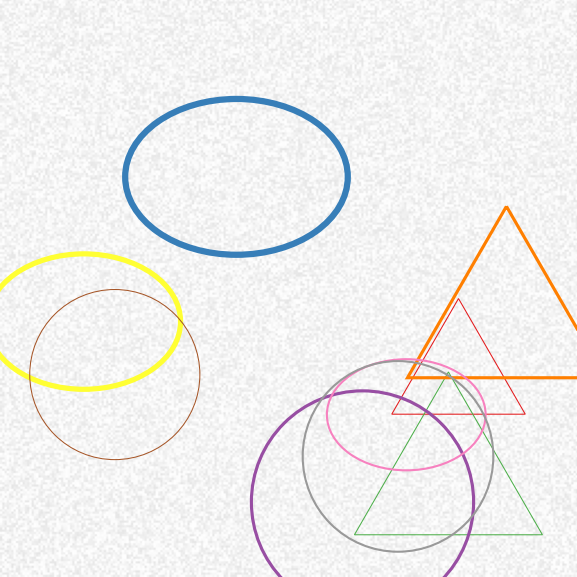[{"shape": "triangle", "thickness": 0.5, "radius": 0.67, "center": [0.794, 0.349]}, {"shape": "oval", "thickness": 3, "radius": 0.96, "center": [0.41, 0.693]}, {"shape": "triangle", "thickness": 0.5, "radius": 0.94, "center": [0.776, 0.167]}, {"shape": "circle", "thickness": 1.5, "radius": 0.96, "center": [0.628, 0.13]}, {"shape": "triangle", "thickness": 1.5, "radius": 0.99, "center": [0.877, 0.444]}, {"shape": "oval", "thickness": 2.5, "radius": 0.84, "center": [0.145, 0.442]}, {"shape": "circle", "thickness": 0.5, "radius": 0.74, "center": [0.199, 0.351]}, {"shape": "oval", "thickness": 1, "radius": 0.69, "center": [0.703, 0.281]}, {"shape": "circle", "thickness": 1, "radius": 0.83, "center": [0.689, 0.209]}]